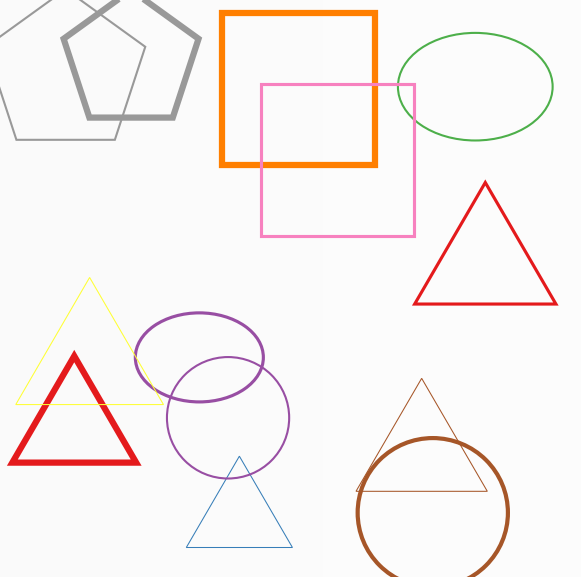[{"shape": "triangle", "thickness": 3, "radius": 0.62, "center": [0.128, 0.26]}, {"shape": "triangle", "thickness": 1.5, "radius": 0.7, "center": [0.835, 0.543]}, {"shape": "triangle", "thickness": 0.5, "radius": 0.53, "center": [0.412, 0.104]}, {"shape": "oval", "thickness": 1, "radius": 0.67, "center": [0.818, 0.849]}, {"shape": "oval", "thickness": 1.5, "radius": 0.55, "center": [0.343, 0.38]}, {"shape": "circle", "thickness": 1, "radius": 0.53, "center": [0.392, 0.276]}, {"shape": "square", "thickness": 3, "radius": 0.66, "center": [0.514, 0.844]}, {"shape": "triangle", "thickness": 0.5, "radius": 0.73, "center": [0.154, 0.372]}, {"shape": "triangle", "thickness": 0.5, "radius": 0.65, "center": [0.725, 0.214]}, {"shape": "circle", "thickness": 2, "radius": 0.65, "center": [0.745, 0.111]}, {"shape": "square", "thickness": 1.5, "radius": 0.66, "center": [0.58, 0.722]}, {"shape": "pentagon", "thickness": 3, "radius": 0.61, "center": [0.226, 0.894]}, {"shape": "pentagon", "thickness": 1, "radius": 0.72, "center": [0.113, 0.874]}]